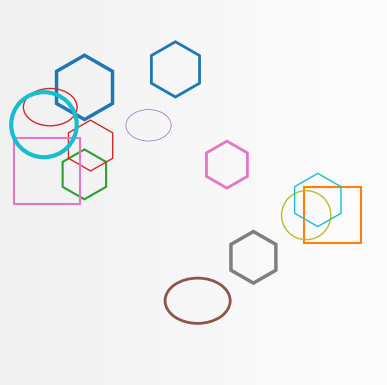[{"shape": "hexagon", "thickness": 2.5, "radius": 0.42, "center": [0.218, 0.773]}, {"shape": "hexagon", "thickness": 2, "radius": 0.36, "center": [0.453, 0.82]}, {"shape": "square", "thickness": 1.5, "radius": 0.37, "center": [0.858, 0.441]}, {"shape": "hexagon", "thickness": 1.5, "radius": 0.32, "center": [0.218, 0.547]}, {"shape": "hexagon", "thickness": 1, "radius": 0.33, "center": [0.234, 0.622]}, {"shape": "oval", "thickness": 1, "radius": 0.35, "center": [0.13, 0.722]}, {"shape": "oval", "thickness": 0.5, "radius": 0.29, "center": [0.383, 0.675]}, {"shape": "oval", "thickness": 2, "radius": 0.42, "center": [0.51, 0.219]}, {"shape": "square", "thickness": 1.5, "radius": 0.43, "center": [0.122, 0.557]}, {"shape": "hexagon", "thickness": 2, "radius": 0.3, "center": [0.586, 0.572]}, {"shape": "hexagon", "thickness": 2.5, "radius": 0.33, "center": [0.654, 0.332]}, {"shape": "circle", "thickness": 1, "radius": 0.32, "center": [0.79, 0.441]}, {"shape": "circle", "thickness": 3, "radius": 0.42, "center": [0.113, 0.676]}, {"shape": "hexagon", "thickness": 1, "radius": 0.35, "center": [0.82, 0.481]}]